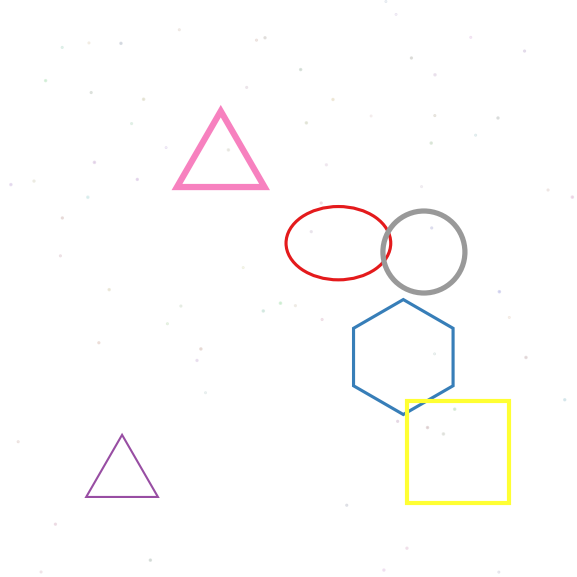[{"shape": "oval", "thickness": 1.5, "radius": 0.45, "center": [0.586, 0.578]}, {"shape": "hexagon", "thickness": 1.5, "radius": 0.5, "center": [0.698, 0.381]}, {"shape": "triangle", "thickness": 1, "radius": 0.36, "center": [0.211, 0.174]}, {"shape": "square", "thickness": 2, "radius": 0.44, "center": [0.793, 0.217]}, {"shape": "triangle", "thickness": 3, "radius": 0.44, "center": [0.382, 0.719]}, {"shape": "circle", "thickness": 2.5, "radius": 0.35, "center": [0.734, 0.563]}]